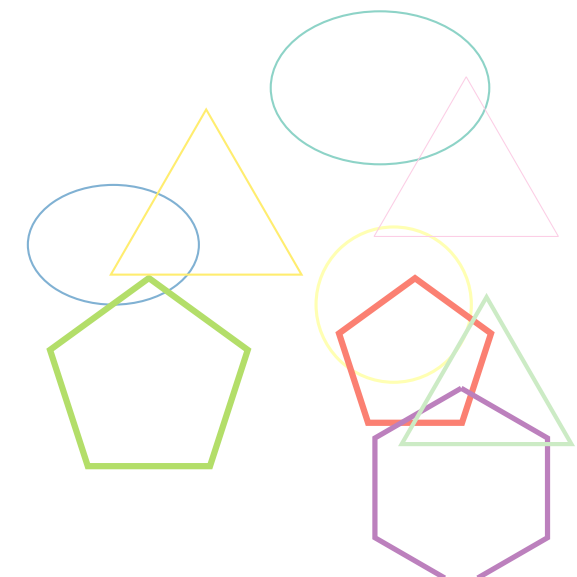[{"shape": "oval", "thickness": 1, "radius": 0.95, "center": [0.658, 0.847]}, {"shape": "circle", "thickness": 1.5, "radius": 0.67, "center": [0.682, 0.472]}, {"shape": "pentagon", "thickness": 3, "radius": 0.69, "center": [0.719, 0.379]}, {"shape": "oval", "thickness": 1, "radius": 0.74, "center": [0.196, 0.575]}, {"shape": "pentagon", "thickness": 3, "radius": 0.9, "center": [0.258, 0.338]}, {"shape": "triangle", "thickness": 0.5, "radius": 0.92, "center": [0.807, 0.682]}, {"shape": "hexagon", "thickness": 2.5, "radius": 0.86, "center": [0.799, 0.154]}, {"shape": "triangle", "thickness": 2, "radius": 0.85, "center": [0.843, 0.315]}, {"shape": "triangle", "thickness": 1, "radius": 0.95, "center": [0.357, 0.619]}]